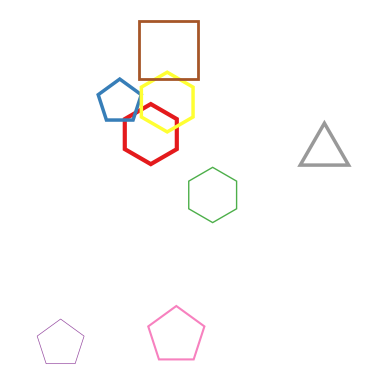[{"shape": "hexagon", "thickness": 3, "radius": 0.39, "center": [0.392, 0.652]}, {"shape": "pentagon", "thickness": 2.5, "radius": 0.29, "center": [0.311, 0.736]}, {"shape": "hexagon", "thickness": 1, "radius": 0.36, "center": [0.552, 0.494]}, {"shape": "pentagon", "thickness": 0.5, "radius": 0.32, "center": [0.157, 0.107]}, {"shape": "hexagon", "thickness": 2.5, "radius": 0.39, "center": [0.434, 0.735]}, {"shape": "square", "thickness": 2, "radius": 0.38, "center": [0.438, 0.871]}, {"shape": "pentagon", "thickness": 1.5, "radius": 0.38, "center": [0.458, 0.128]}, {"shape": "triangle", "thickness": 2.5, "radius": 0.36, "center": [0.843, 0.607]}]